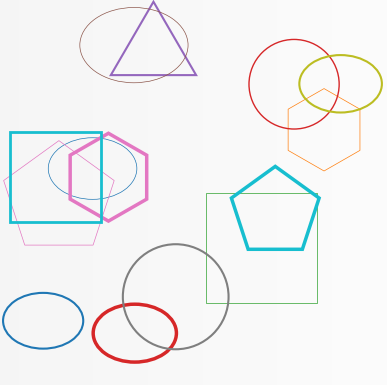[{"shape": "oval", "thickness": 0.5, "radius": 0.57, "center": [0.239, 0.562]}, {"shape": "oval", "thickness": 1.5, "radius": 0.52, "center": [0.111, 0.167]}, {"shape": "hexagon", "thickness": 0.5, "radius": 0.54, "center": [0.836, 0.663]}, {"shape": "square", "thickness": 0.5, "radius": 0.71, "center": [0.674, 0.357]}, {"shape": "circle", "thickness": 1, "radius": 0.58, "center": [0.759, 0.781]}, {"shape": "oval", "thickness": 2.5, "radius": 0.54, "center": [0.348, 0.135]}, {"shape": "triangle", "thickness": 1.5, "radius": 0.64, "center": [0.396, 0.868]}, {"shape": "oval", "thickness": 0.5, "radius": 0.7, "center": [0.346, 0.883]}, {"shape": "pentagon", "thickness": 0.5, "radius": 0.75, "center": [0.152, 0.485]}, {"shape": "hexagon", "thickness": 2.5, "radius": 0.57, "center": [0.28, 0.54]}, {"shape": "circle", "thickness": 1.5, "radius": 0.68, "center": [0.453, 0.229]}, {"shape": "oval", "thickness": 1.5, "radius": 0.53, "center": [0.879, 0.782]}, {"shape": "pentagon", "thickness": 2.5, "radius": 0.6, "center": [0.71, 0.449]}, {"shape": "square", "thickness": 2, "radius": 0.59, "center": [0.143, 0.54]}]